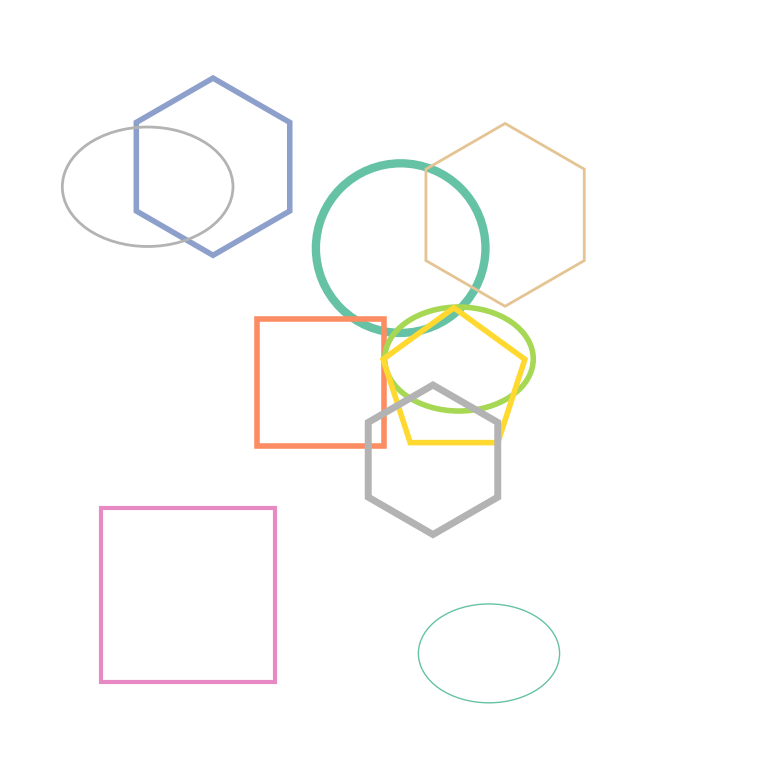[{"shape": "circle", "thickness": 3, "radius": 0.55, "center": [0.52, 0.678]}, {"shape": "oval", "thickness": 0.5, "radius": 0.46, "center": [0.635, 0.151]}, {"shape": "square", "thickness": 2, "radius": 0.41, "center": [0.417, 0.503]}, {"shape": "hexagon", "thickness": 2, "radius": 0.58, "center": [0.277, 0.784]}, {"shape": "square", "thickness": 1.5, "radius": 0.57, "center": [0.244, 0.227]}, {"shape": "oval", "thickness": 2, "radius": 0.48, "center": [0.596, 0.534]}, {"shape": "pentagon", "thickness": 2, "radius": 0.48, "center": [0.59, 0.503]}, {"shape": "hexagon", "thickness": 1, "radius": 0.59, "center": [0.656, 0.721]}, {"shape": "hexagon", "thickness": 2.5, "radius": 0.49, "center": [0.562, 0.403]}, {"shape": "oval", "thickness": 1, "radius": 0.55, "center": [0.192, 0.757]}]